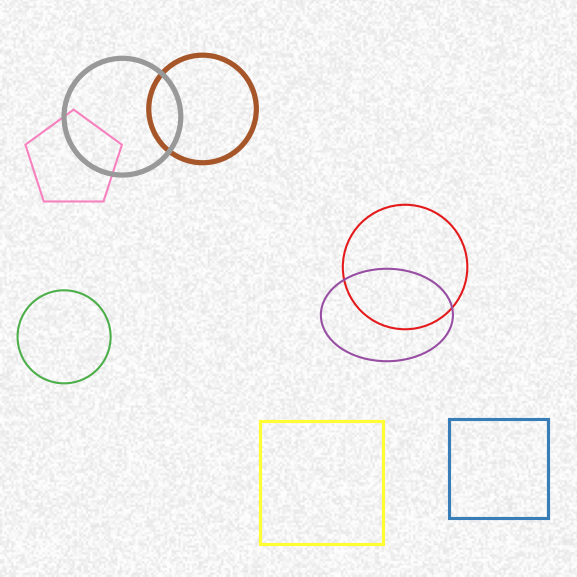[{"shape": "circle", "thickness": 1, "radius": 0.54, "center": [0.701, 0.537]}, {"shape": "square", "thickness": 1.5, "radius": 0.43, "center": [0.864, 0.188]}, {"shape": "circle", "thickness": 1, "radius": 0.4, "center": [0.111, 0.416]}, {"shape": "oval", "thickness": 1, "radius": 0.57, "center": [0.67, 0.454]}, {"shape": "square", "thickness": 1.5, "radius": 0.53, "center": [0.557, 0.164]}, {"shape": "circle", "thickness": 2.5, "radius": 0.47, "center": [0.351, 0.81]}, {"shape": "pentagon", "thickness": 1, "radius": 0.44, "center": [0.128, 0.721]}, {"shape": "circle", "thickness": 2.5, "radius": 0.51, "center": [0.212, 0.797]}]